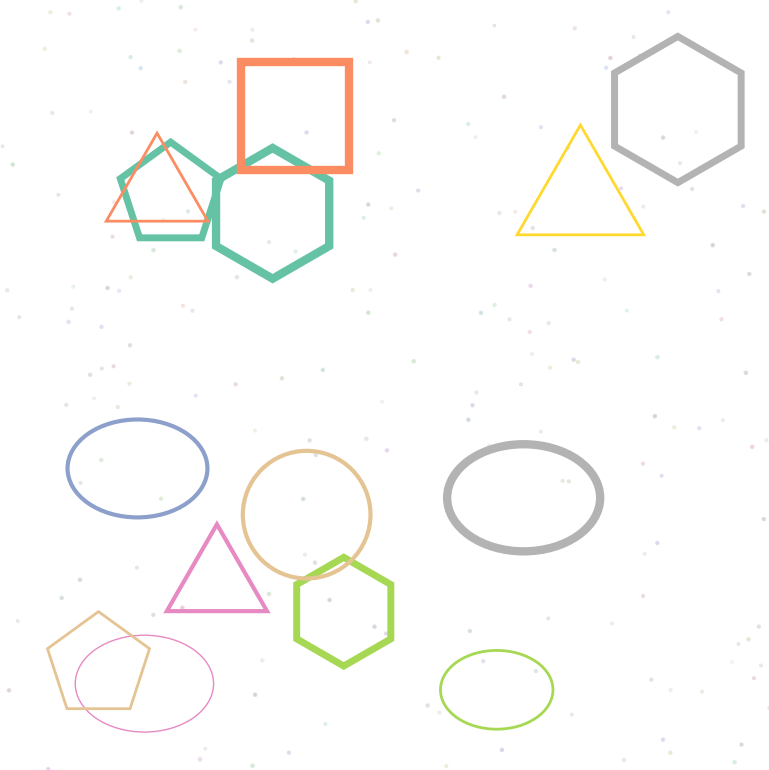[{"shape": "pentagon", "thickness": 2.5, "radius": 0.34, "center": [0.222, 0.747]}, {"shape": "hexagon", "thickness": 3, "radius": 0.42, "center": [0.354, 0.723]}, {"shape": "square", "thickness": 3, "radius": 0.35, "center": [0.383, 0.849]}, {"shape": "triangle", "thickness": 1, "radius": 0.38, "center": [0.204, 0.751]}, {"shape": "oval", "thickness": 1.5, "radius": 0.45, "center": [0.179, 0.392]}, {"shape": "triangle", "thickness": 1.5, "radius": 0.38, "center": [0.282, 0.244]}, {"shape": "oval", "thickness": 0.5, "radius": 0.45, "center": [0.188, 0.112]}, {"shape": "oval", "thickness": 1, "radius": 0.37, "center": [0.645, 0.104]}, {"shape": "hexagon", "thickness": 2.5, "radius": 0.35, "center": [0.446, 0.206]}, {"shape": "triangle", "thickness": 1, "radius": 0.48, "center": [0.754, 0.743]}, {"shape": "circle", "thickness": 1.5, "radius": 0.41, "center": [0.398, 0.332]}, {"shape": "pentagon", "thickness": 1, "radius": 0.35, "center": [0.128, 0.136]}, {"shape": "oval", "thickness": 3, "radius": 0.5, "center": [0.68, 0.354]}, {"shape": "hexagon", "thickness": 2.5, "radius": 0.47, "center": [0.88, 0.858]}]